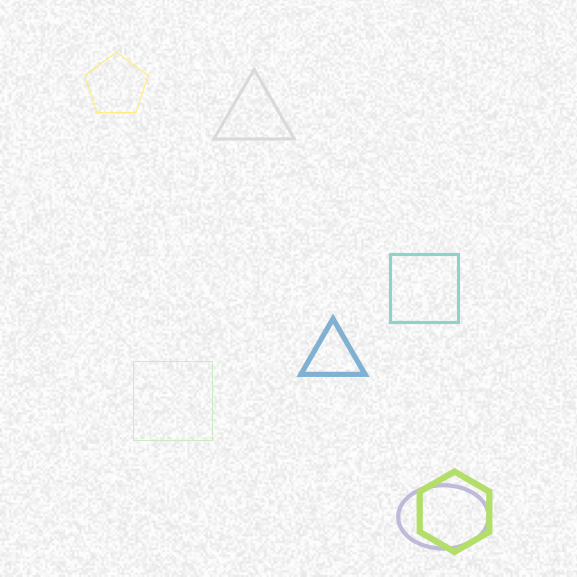[{"shape": "square", "thickness": 1.5, "radius": 0.29, "center": [0.735, 0.501]}, {"shape": "oval", "thickness": 2, "radius": 0.39, "center": [0.768, 0.104]}, {"shape": "triangle", "thickness": 2.5, "radius": 0.32, "center": [0.577, 0.383]}, {"shape": "hexagon", "thickness": 3, "radius": 0.35, "center": [0.787, 0.113]}, {"shape": "triangle", "thickness": 1.5, "radius": 0.4, "center": [0.44, 0.799]}, {"shape": "square", "thickness": 0.5, "radius": 0.34, "center": [0.298, 0.306]}, {"shape": "pentagon", "thickness": 0.5, "radius": 0.29, "center": [0.202, 0.851]}]